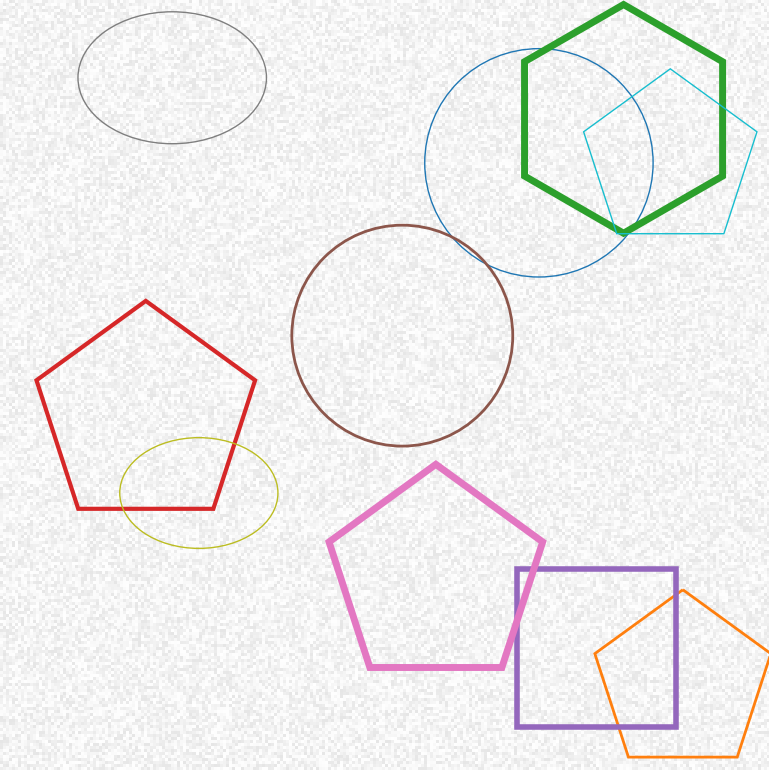[{"shape": "circle", "thickness": 0.5, "radius": 0.74, "center": [0.7, 0.789]}, {"shape": "pentagon", "thickness": 1, "radius": 0.6, "center": [0.887, 0.114]}, {"shape": "hexagon", "thickness": 2.5, "radius": 0.74, "center": [0.81, 0.846]}, {"shape": "pentagon", "thickness": 1.5, "radius": 0.75, "center": [0.189, 0.46]}, {"shape": "square", "thickness": 2, "radius": 0.51, "center": [0.775, 0.159]}, {"shape": "circle", "thickness": 1, "radius": 0.72, "center": [0.522, 0.564]}, {"shape": "pentagon", "thickness": 2.5, "radius": 0.73, "center": [0.566, 0.251]}, {"shape": "oval", "thickness": 0.5, "radius": 0.61, "center": [0.224, 0.899]}, {"shape": "oval", "thickness": 0.5, "radius": 0.51, "center": [0.258, 0.36]}, {"shape": "pentagon", "thickness": 0.5, "radius": 0.59, "center": [0.871, 0.792]}]